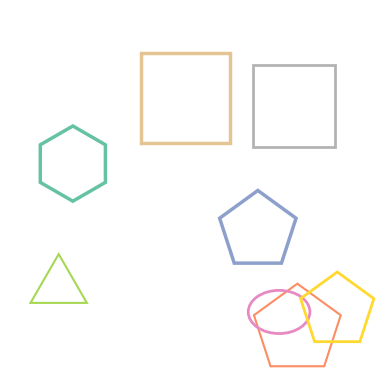[{"shape": "hexagon", "thickness": 2.5, "radius": 0.49, "center": [0.189, 0.575]}, {"shape": "pentagon", "thickness": 1.5, "radius": 0.59, "center": [0.772, 0.145]}, {"shape": "pentagon", "thickness": 2.5, "radius": 0.52, "center": [0.67, 0.401]}, {"shape": "oval", "thickness": 2, "radius": 0.4, "center": [0.725, 0.19]}, {"shape": "triangle", "thickness": 1.5, "radius": 0.42, "center": [0.152, 0.256]}, {"shape": "pentagon", "thickness": 2, "radius": 0.5, "center": [0.876, 0.193]}, {"shape": "square", "thickness": 2.5, "radius": 0.58, "center": [0.482, 0.745]}, {"shape": "square", "thickness": 2, "radius": 0.53, "center": [0.763, 0.724]}]